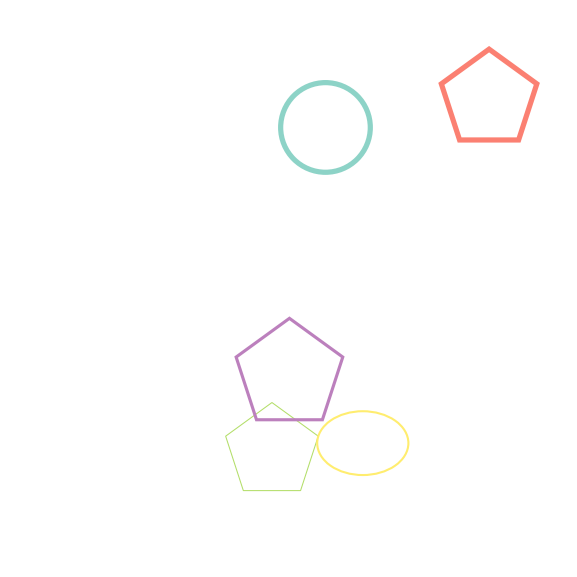[{"shape": "circle", "thickness": 2.5, "radius": 0.39, "center": [0.564, 0.778]}, {"shape": "pentagon", "thickness": 2.5, "radius": 0.43, "center": [0.847, 0.827]}, {"shape": "pentagon", "thickness": 0.5, "radius": 0.42, "center": [0.471, 0.218]}, {"shape": "pentagon", "thickness": 1.5, "radius": 0.49, "center": [0.501, 0.351]}, {"shape": "oval", "thickness": 1, "radius": 0.39, "center": [0.628, 0.232]}]